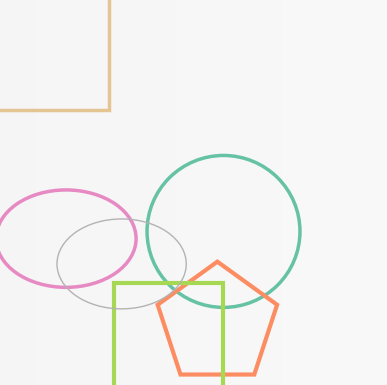[{"shape": "circle", "thickness": 2.5, "radius": 0.99, "center": [0.577, 0.399]}, {"shape": "pentagon", "thickness": 3, "radius": 0.81, "center": [0.561, 0.158]}, {"shape": "oval", "thickness": 2.5, "radius": 0.9, "center": [0.17, 0.38]}, {"shape": "square", "thickness": 3, "radius": 0.71, "center": [0.435, 0.124]}, {"shape": "square", "thickness": 2.5, "radius": 0.84, "center": [0.112, 0.882]}, {"shape": "oval", "thickness": 1, "radius": 0.83, "center": [0.314, 0.315]}]